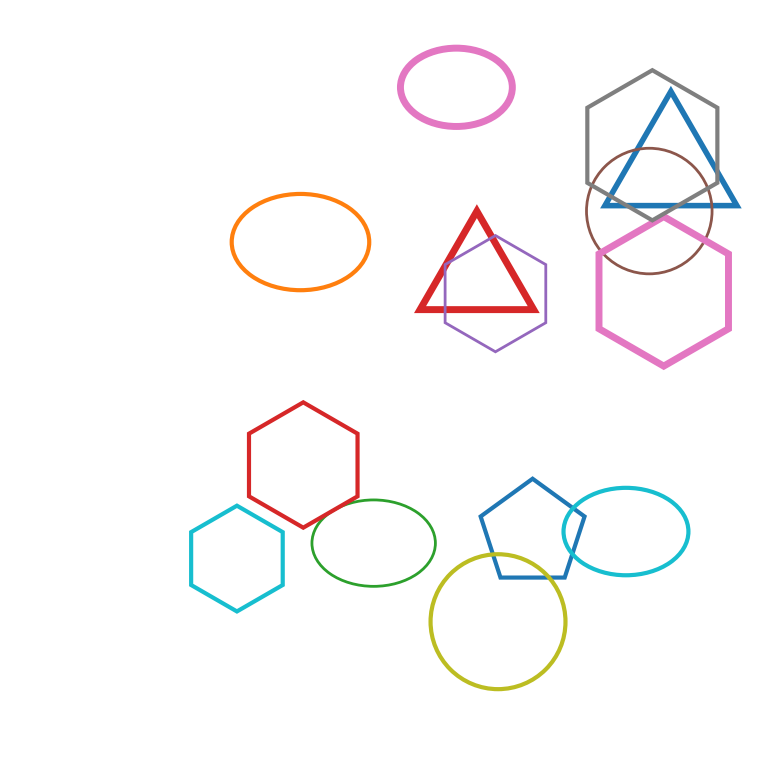[{"shape": "pentagon", "thickness": 1.5, "radius": 0.35, "center": [0.692, 0.307]}, {"shape": "triangle", "thickness": 2, "radius": 0.49, "center": [0.871, 0.782]}, {"shape": "oval", "thickness": 1.5, "radius": 0.45, "center": [0.39, 0.686]}, {"shape": "oval", "thickness": 1, "radius": 0.4, "center": [0.485, 0.295]}, {"shape": "triangle", "thickness": 2.5, "radius": 0.43, "center": [0.619, 0.641]}, {"shape": "hexagon", "thickness": 1.5, "radius": 0.41, "center": [0.394, 0.396]}, {"shape": "hexagon", "thickness": 1, "radius": 0.38, "center": [0.643, 0.619]}, {"shape": "circle", "thickness": 1, "radius": 0.41, "center": [0.843, 0.726]}, {"shape": "hexagon", "thickness": 2.5, "radius": 0.49, "center": [0.862, 0.622]}, {"shape": "oval", "thickness": 2.5, "radius": 0.36, "center": [0.593, 0.887]}, {"shape": "hexagon", "thickness": 1.5, "radius": 0.49, "center": [0.847, 0.811]}, {"shape": "circle", "thickness": 1.5, "radius": 0.44, "center": [0.647, 0.193]}, {"shape": "hexagon", "thickness": 1.5, "radius": 0.34, "center": [0.308, 0.275]}, {"shape": "oval", "thickness": 1.5, "radius": 0.41, "center": [0.813, 0.31]}]